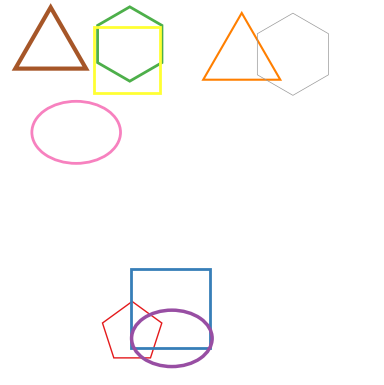[{"shape": "pentagon", "thickness": 1, "radius": 0.41, "center": [0.343, 0.136]}, {"shape": "square", "thickness": 2, "radius": 0.51, "center": [0.443, 0.198]}, {"shape": "hexagon", "thickness": 2, "radius": 0.48, "center": [0.337, 0.886]}, {"shape": "oval", "thickness": 2.5, "radius": 0.52, "center": [0.446, 0.121]}, {"shape": "triangle", "thickness": 1.5, "radius": 0.58, "center": [0.628, 0.851]}, {"shape": "square", "thickness": 2, "radius": 0.43, "center": [0.329, 0.843]}, {"shape": "triangle", "thickness": 3, "radius": 0.53, "center": [0.132, 0.875]}, {"shape": "oval", "thickness": 2, "radius": 0.58, "center": [0.198, 0.656]}, {"shape": "hexagon", "thickness": 0.5, "radius": 0.53, "center": [0.761, 0.859]}]